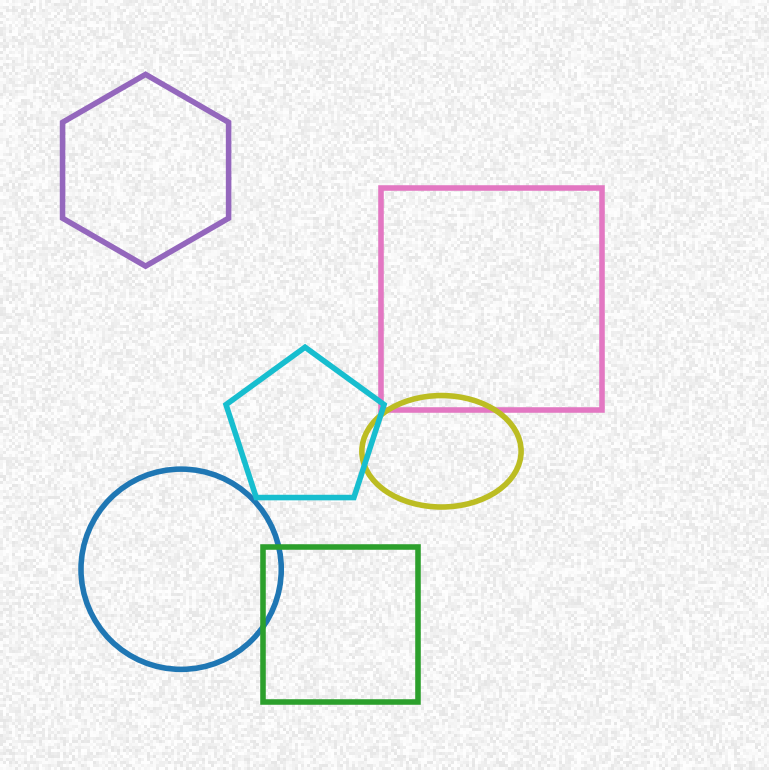[{"shape": "circle", "thickness": 2, "radius": 0.65, "center": [0.235, 0.261]}, {"shape": "square", "thickness": 2, "radius": 0.5, "center": [0.443, 0.189]}, {"shape": "hexagon", "thickness": 2, "radius": 0.62, "center": [0.189, 0.779]}, {"shape": "square", "thickness": 2, "radius": 0.72, "center": [0.638, 0.611]}, {"shape": "oval", "thickness": 2, "radius": 0.52, "center": [0.573, 0.414]}, {"shape": "pentagon", "thickness": 2, "radius": 0.54, "center": [0.396, 0.441]}]